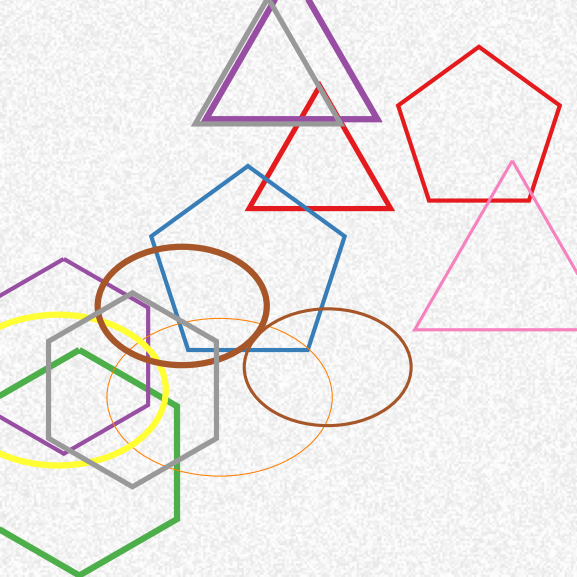[{"shape": "pentagon", "thickness": 2, "radius": 0.74, "center": [0.829, 0.771]}, {"shape": "triangle", "thickness": 2.5, "radius": 0.71, "center": [0.554, 0.709]}, {"shape": "pentagon", "thickness": 2, "radius": 0.88, "center": [0.429, 0.535]}, {"shape": "hexagon", "thickness": 3, "radius": 0.98, "center": [0.137, 0.198]}, {"shape": "hexagon", "thickness": 2, "radius": 0.84, "center": [0.11, 0.382]}, {"shape": "triangle", "thickness": 3, "radius": 0.86, "center": [0.505, 0.878]}, {"shape": "oval", "thickness": 0.5, "radius": 0.98, "center": [0.38, 0.311]}, {"shape": "oval", "thickness": 3, "radius": 0.93, "center": [0.101, 0.324]}, {"shape": "oval", "thickness": 1.5, "radius": 0.72, "center": [0.567, 0.363]}, {"shape": "oval", "thickness": 3, "radius": 0.73, "center": [0.316, 0.469]}, {"shape": "triangle", "thickness": 1.5, "radius": 0.98, "center": [0.887, 0.526]}, {"shape": "triangle", "thickness": 2.5, "radius": 0.73, "center": [0.464, 0.857]}, {"shape": "hexagon", "thickness": 2.5, "radius": 0.84, "center": [0.229, 0.324]}]